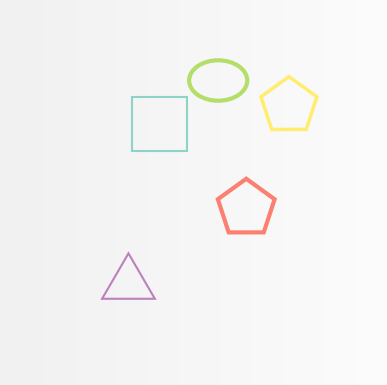[{"shape": "square", "thickness": 1.5, "radius": 0.35, "center": [0.411, 0.678]}, {"shape": "pentagon", "thickness": 3, "radius": 0.39, "center": [0.635, 0.459]}, {"shape": "oval", "thickness": 3, "radius": 0.38, "center": [0.563, 0.791]}, {"shape": "triangle", "thickness": 1.5, "radius": 0.39, "center": [0.332, 0.263]}, {"shape": "pentagon", "thickness": 2.5, "radius": 0.38, "center": [0.746, 0.725]}]